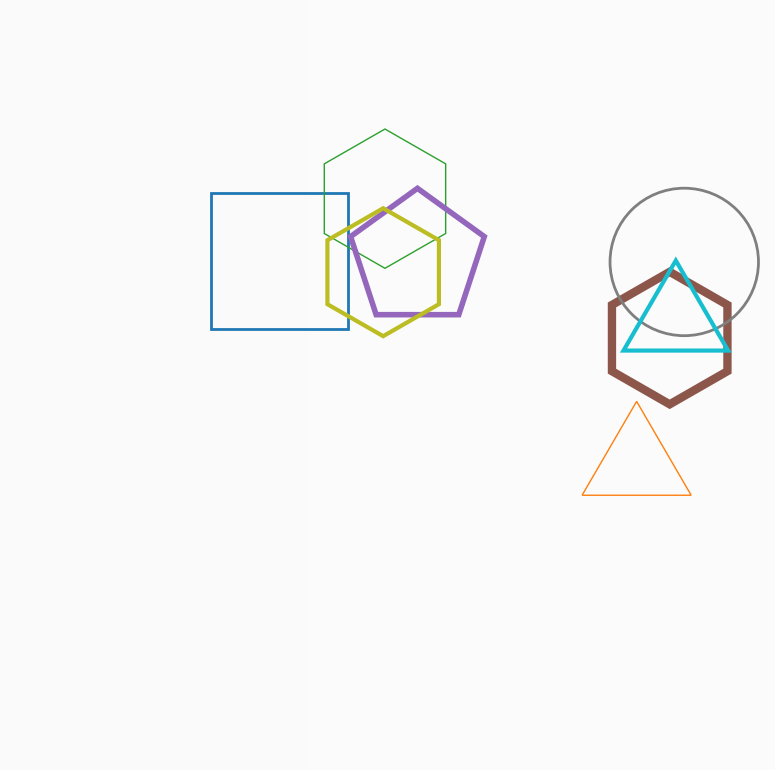[{"shape": "square", "thickness": 1, "radius": 0.44, "center": [0.36, 0.661]}, {"shape": "triangle", "thickness": 0.5, "radius": 0.41, "center": [0.821, 0.397]}, {"shape": "hexagon", "thickness": 0.5, "radius": 0.45, "center": [0.497, 0.742]}, {"shape": "pentagon", "thickness": 2, "radius": 0.45, "center": [0.539, 0.665]}, {"shape": "hexagon", "thickness": 3, "radius": 0.43, "center": [0.864, 0.561]}, {"shape": "circle", "thickness": 1, "radius": 0.48, "center": [0.883, 0.66]}, {"shape": "hexagon", "thickness": 1.5, "radius": 0.42, "center": [0.494, 0.646]}, {"shape": "triangle", "thickness": 1.5, "radius": 0.39, "center": [0.872, 0.584]}]